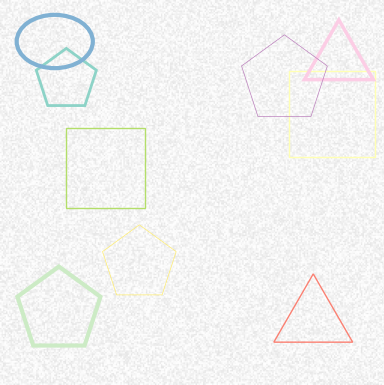[{"shape": "pentagon", "thickness": 2, "radius": 0.41, "center": [0.172, 0.792]}, {"shape": "square", "thickness": 1, "radius": 0.56, "center": [0.863, 0.705]}, {"shape": "triangle", "thickness": 1, "radius": 0.59, "center": [0.814, 0.17]}, {"shape": "oval", "thickness": 3, "radius": 0.49, "center": [0.142, 0.892]}, {"shape": "square", "thickness": 1, "radius": 0.51, "center": [0.274, 0.563]}, {"shape": "triangle", "thickness": 2.5, "radius": 0.52, "center": [0.88, 0.845]}, {"shape": "pentagon", "thickness": 0.5, "radius": 0.59, "center": [0.739, 0.792]}, {"shape": "pentagon", "thickness": 3, "radius": 0.57, "center": [0.153, 0.194]}, {"shape": "pentagon", "thickness": 0.5, "radius": 0.5, "center": [0.362, 0.315]}]